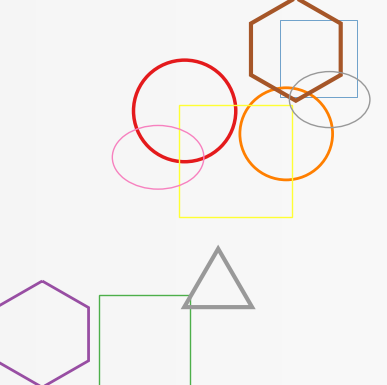[{"shape": "circle", "thickness": 2.5, "radius": 0.66, "center": [0.476, 0.712]}, {"shape": "square", "thickness": 0.5, "radius": 0.5, "center": [0.822, 0.848]}, {"shape": "square", "thickness": 1, "radius": 0.59, "center": [0.373, 0.116]}, {"shape": "hexagon", "thickness": 2, "radius": 0.69, "center": [0.109, 0.132]}, {"shape": "circle", "thickness": 2, "radius": 0.6, "center": [0.739, 0.652]}, {"shape": "square", "thickness": 1, "radius": 0.72, "center": [0.607, 0.581]}, {"shape": "hexagon", "thickness": 3, "radius": 0.67, "center": [0.763, 0.872]}, {"shape": "oval", "thickness": 1, "radius": 0.59, "center": [0.408, 0.591]}, {"shape": "oval", "thickness": 1, "radius": 0.52, "center": [0.851, 0.741]}, {"shape": "triangle", "thickness": 3, "radius": 0.51, "center": [0.563, 0.253]}]